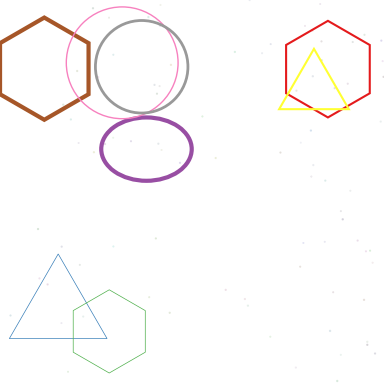[{"shape": "hexagon", "thickness": 1.5, "radius": 0.63, "center": [0.852, 0.82]}, {"shape": "triangle", "thickness": 0.5, "radius": 0.73, "center": [0.151, 0.194]}, {"shape": "hexagon", "thickness": 0.5, "radius": 0.54, "center": [0.284, 0.139]}, {"shape": "oval", "thickness": 3, "radius": 0.59, "center": [0.38, 0.613]}, {"shape": "triangle", "thickness": 1.5, "radius": 0.52, "center": [0.816, 0.769]}, {"shape": "hexagon", "thickness": 3, "radius": 0.66, "center": [0.115, 0.822]}, {"shape": "circle", "thickness": 1, "radius": 0.73, "center": [0.317, 0.837]}, {"shape": "circle", "thickness": 2, "radius": 0.6, "center": [0.368, 0.827]}]